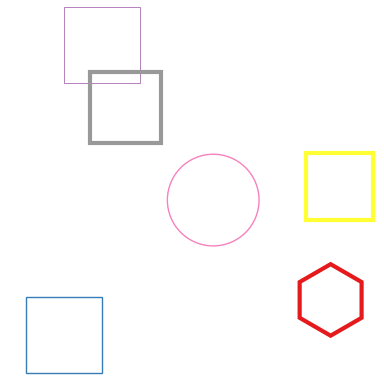[{"shape": "hexagon", "thickness": 3, "radius": 0.46, "center": [0.859, 0.221]}, {"shape": "square", "thickness": 1, "radius": 0.5, "center": [0.166, 0.13]}, {"shape": "square", "thickness": 0.5, "radius": 0.5, "center": [0.265, 0.883]}, {"shape": "square", "thickness": 3, "radius": 0.44, "center": [0.881, 0.514]}, {"shape": "circle", "thickness": 1, "radius": 0.6, "center": [0.554, 0.48]}, {"shape": "square", "thickness": 3, "radius": 0.46, "center": [0.326, 0.721]}]